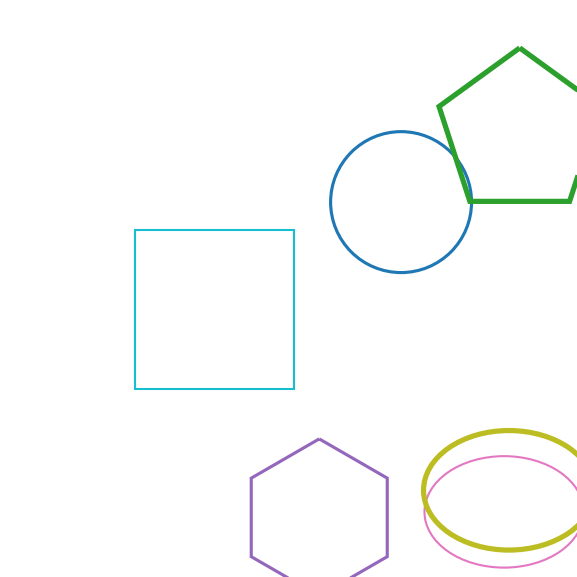[{"shape": "circle", "thickness": 1.5, "radius": 0.61, "center": [0.694, 0.649]}, {"shape": "pentagon", "thickness": 2.5, "radius": 0.73, "center": [0.9, 0.769]}, {"shape": "hexagon", "thickness": 1.5, "radius": 0.68, "center": [0.553, 0.103]}, {"shape": "oval", "thickness": 1, "radius": 0.69, "center": [0.873, 0.113]}, {"shape": "oval", "thickness": 2.5, "radius": 0.74, "center": [0.881, 0.15]}, {"shape": "square", "thickness": 1, "radius": 0.69, "center": [0.371, 0.463]}]